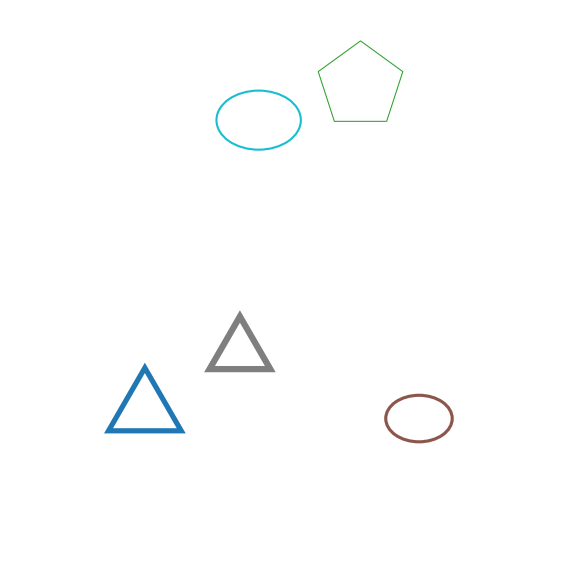[{"shape": "triangle", "thickness": 2.5, "radius": 0.36, "center": [0.251, 0.289]}, {"shape": "pentagon", "thickness": 0.5, "radius": 0.38, "center": [0.624, 0.851]}, {"shape": "oval", "thickness": 1.5, "radius": 0.29, "center": [0.726, 0.274]}, {"shape": "triangle", "thickness": 3, "radius": 0.3, "center": [0.415, 0.39]}, {"shape": "oval", "thickness": 1, "radius": 0.37, "center": [0.448, 0.791]}]